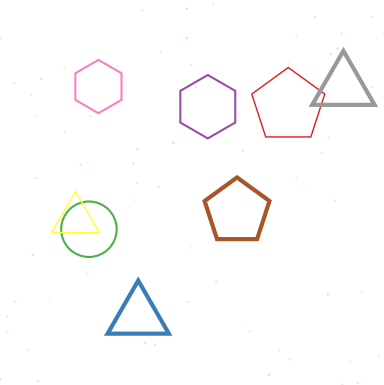[{"shape": "pentagon", "thickness": 1, "radius": 0.5, "center": [0.749, 0.725]}, {"shape": "triangle", "thickness": 3, "radius": 0.46, "center": [0.359, 0.179]}, {"shape": "circle", "thickness": 1.5, "radius": 0.36, "center": [0.231, 0.405]}, {"shape": "hexagon", "thickness": 1.5, "radius": 0.41, "center": [0.54, 0.723]}, {"shape": "triangle", "thickness": 1, "radius": 0.36, "center": [0.196, 0.432]}, {"shape": "pentagon", "thickness": 3, "radius": 0.44, "center": [0.616, 0.451]}, {"shape": "hexagon", "thickness": 1.5, "radius": 0.35, "center": [0.256, 0.775]}, {"shape": "triangle", "thickness": 3, "radius": 0.47, "center": [0.892, 0.774]}]